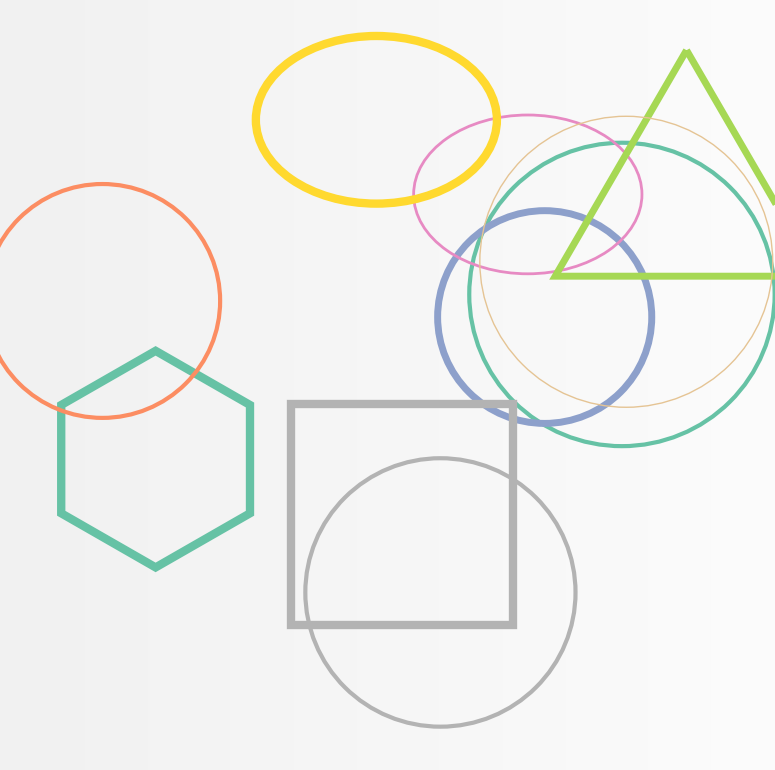[{"shape": "circle", "thickness": 1.5, "radius": 0.99, "center": [0.803, 0.618]}, {"shape": "hexagon", "thickness": 3, "radius": 0.7, "center": [0.201, 0.404]}, {"shape": "circle", "thickness": 1.5, "radius": 0.76, "center": [0.132, 0.609]}, {"shape": "circle", "thickness": 2.5, "radius": 0.69, "center": [0.703, 0.588]}, {"shape": "oval", "thickness": 1, "radius": 0.74, "center": [0.681, 0.748]}, {"shape": "triangle", "thickness": 2.5, "radius": 0.98, "center": [0.886, 0.739]}, {"shape": "oval", "thickness": 3, "radius": 0.78, "center": [0.486, 0.844]}, {"shape": "circle", "thickness": 0.5, "radius": 0.94, "center": [0.808, 0.66]}, {"shape": "square", "thickness": 3, "radius": 0.72, "center": [0.519, 0.332]}, {"shape": "circle", "thickness": 1.5, "radius": 0.87, "center": [0.568, 0.231]}]